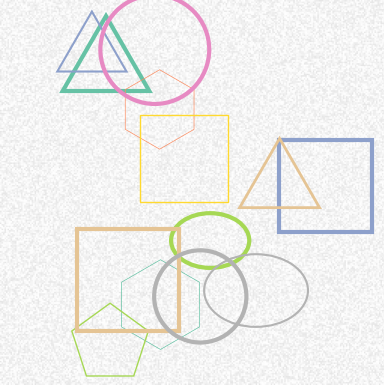[{"shape": "triangle", "thickness": 3, "radius": 0.65, "center": [0.275, 0.829]}, {"shape": "hexagon", "thickness": 0.5, "radius": 0.58, "center": [0.417, 0.209]}, {"shape": "hexagon", "thickness": 0.5, "radius": 0.52, "center": [0.415, 0.716]}, {"shape": "triangle", "thickness": 1.5, "radius": 0.52, "center": [0.239, 0.866]}, {"shape": "square", "thickness": 3, "radius": 0.6, "center": [0.846, 0.518]}, {"shape": "circle", "thickness": 3, "radius": 0.71, "center": [0.402, 0.871]}, {"shape": "oval", "thickness": 3, "radius": 0.51, "center": [0.546, 0.375]}, {"shape": "pentagon", "thickness": 1, "radius": 0.52, "center": [0.286, 0.108]}, {"shape": "square", "thickness": 1, "radius": 0.57, "center": [0.478, 0.588]}, {"shape": "triangle", "thickness": 2, "radius": 0.6, "center": [0.726, 0.521]}, {"shape": "square", "thickness": 3, "radius": 0.66, "center": [0.333, 0.273]}, {"shape": "circle", "thickness": 3, "radius": 0.6, "center": [0.52, 0.23]}, {"shape": "oval", "thickness": 1.5, "radius": 0.67, "center": [0.665, 0.245]}]